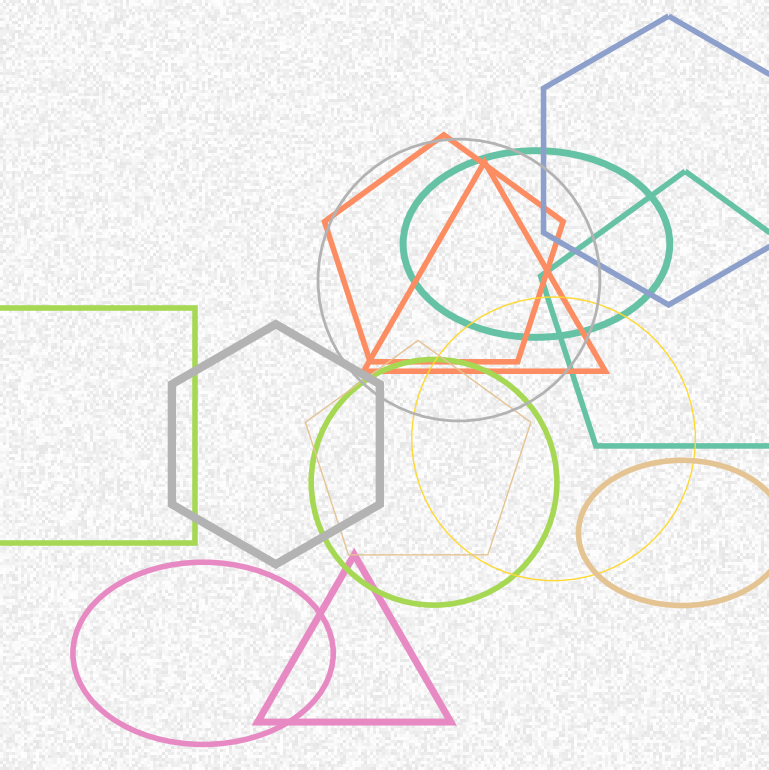[{"shape": "pentagon", "thickness": 2, "radius": 0.99, "center": [0.89, 0.58]}, {"shape": "oval", "thickness": 2.5, "radius": 0.87, "center": [0.697, 0.683]}, {"shape": "triangle", "thickness": 2, "radius": 0.91, "center": [0.629, 0.608]}, {"shape": "pentagon", "thickness": 2, "radius": 0.81, "center": [0.576, 0.662]}, {"shape": "hexagon", "thickness": 2, "radius": 0.94, "center": [0.868, 0.792]}, {"shape": "triangle", "thickness": 2.5, "radius": 0.72, "center": [0.46, 0.135]}, {"shape": "oval", "thickness": 2, "radius": 0.85, "center": [0.264, 0.152]}, {"shape": "circle", "thickness": 2, "radius": 0.8, "center": [0.564, 0.374]}, {"shape": "square", "thickness": 2, "radius": 0.76, "center": [0.101, 0.448]}, {"shape": "circle", "thickness": 0.5, "radius": 0.92, "center": [0.719, 0.43]}, {"shape": "oval", "thickness": 2, "radius": 0.67, "center": [0.886, 0.308]}, {"shape": "pentagon", "thickness": 0.5, "radius": 0.77, "center": [0.543, 0.404]}, {"shape": "circle", "thickness": 1, "radius": 0.91, "center": [0.596, 0.636]}, {"shape": "hexagon", "thickness": 3, "radius": 0.78, "center": [0.358, 0.423]}]